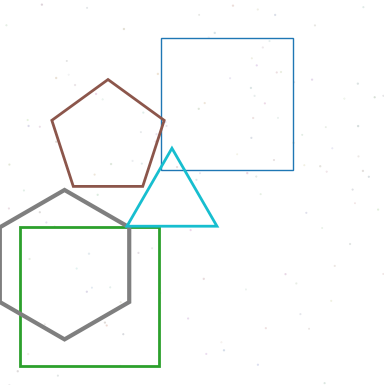[{"shape": "square", "thickness": 1, "radius": 0.86, "center": [0.59, 0.729]}, {"shape": "square", "thickness": 2, "radius": 0.91, "center": [0.232, 0.23]}, {"shape": "pentagon", "thickness": 2, "radius": 0.77, "center": [0.281, 0.64]}, {"shape": "hexagon", "thickness": 3, "radius": 0.97, "center": [0.168, 0.313]}, {"shape": "triangle", "thickness": 2, "radius": 0.67, "center": [0.447, 0.48]}]